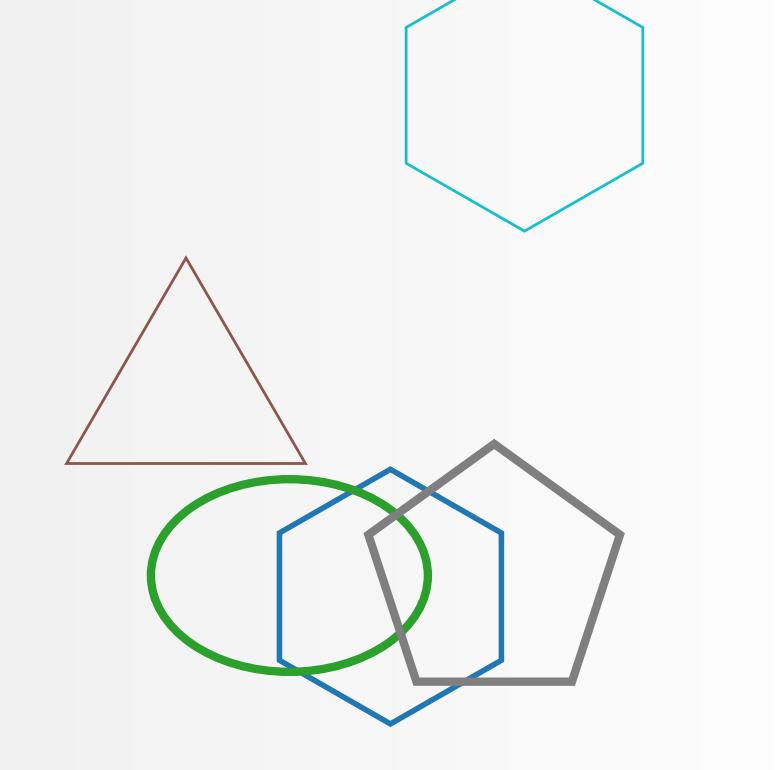[{"shape": "hexagon", "thickness": 2, "radius": 0.83, "center": [0.504, 0.225]}, {"shape": "oval", "thickness": 3, "radius": 0.89, "center": [0.373, 0.253]}, {"shape": "triangle", "thickness": 1, "radius": 0.89, "center": [0.24, 0.487]}, {"shape": "pentagon", "thickness": 3, "radius": 0.85, "center": [0.638, 0.253]}, {"shape": "hexagon", "thickness": 1, "radius": 0.88, "center": [0.677, 0.876]}]